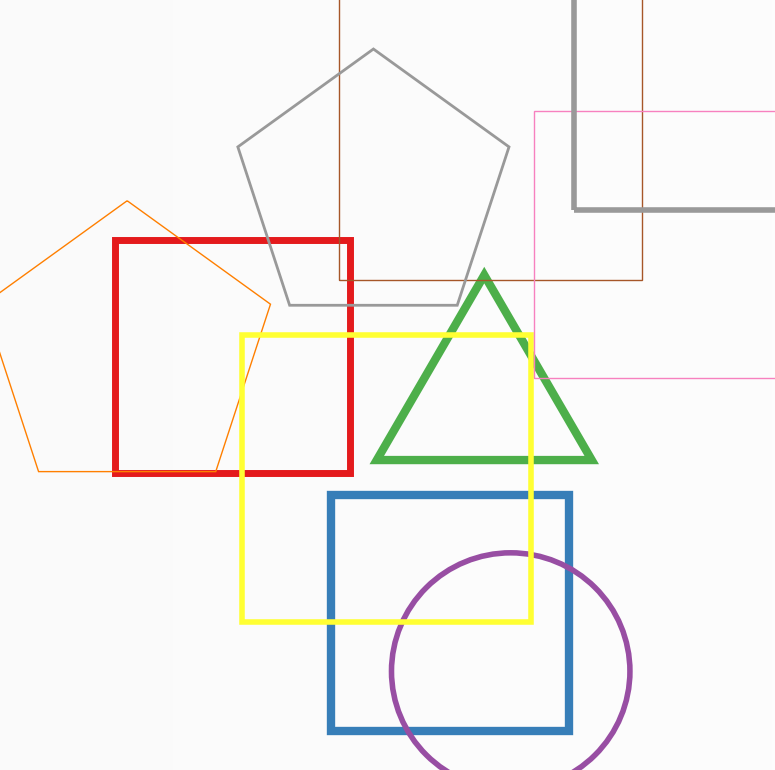[{"shape": "square", "thickness": 2.5, "radius": 0.76, "center": [0.3, 0.537]}, {"shape": "square", "thickness": 3, "radius": 0.77, "center": [0.58, 0.204]}, {"shape": "triangle", "thickness": 3, "radius": 0.8, "center": [0.625, 0.483]}, {"shape": "circle", "thickness": 2, "radius": 0.77, "center": [0.659, 0.128]}, {"shape": "pentagon", "thickness": 0.5, "radius": 0.97, "center": [0.164, 0.545]}, {"shape": "square", "thickness": 2, "radius": 0.93, "center": [0.498, 0.378]}, {"shape": "square", "thickness": 0.5, "radius": 0.98, "center": [0.633, 0.832]}, {"shape": "square", "thickness": 0.5, "radius": 0.87, "center": [0.863, 0.682]}, {"shape": "square", "thickness": 2, "radius": 0.76, "center": [0.892, 0.879]}, {"shape": "pentagon", "thickness": 1, "radius": 0.92, "center": [0.482, 0.752]}]